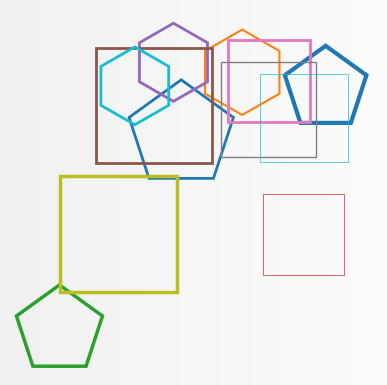[{"shape": "pentagon", "thickness": 2, "radius": 0.71, "center": [0.468, 0.651]}, {"shape": "pentagon", "thickness": 3, "radius": 0.55, "center": [0.84, 0.77]}, {"shape": "hexagon", "thickness": 1.5, "radius": 0.55, "center": [0.625, 0.812]}, {"shape": "pentagon", "thickness": 2.5, "radius": 0.58, "center": [0.153, 0.143]}, {"shape": "square", "thickness": 0.5, "radius": 0.52, "center": [0.784, 0.39]}, {"shape": "hexagon", "thickness": 2, "radius": 0.51, "center": [0.448, 0.838]}, {"shape": "square", "thickness": 2, "radius": 0.75, "center": [0.398, 0.726]}, {"shape": "square", "thickness": 2, "radius": 0.53, "center": [0.694, 0.79]}, {"shape": "square", "thickness": 1, "radius": 0.62, "center": [0.693, 0.717]}, {"shape": "square", "thickness": 2.5, "radius": 0.75, "center": [0.306, 0.392]}, {"shape": "square", "thickness": 0.5, "radius": 0.57, "center": [0.785, 0.693]}, {"shape": "hexagon", "thickness": 2, "radius": 0.5, "center": [0.348, 0.777]}]